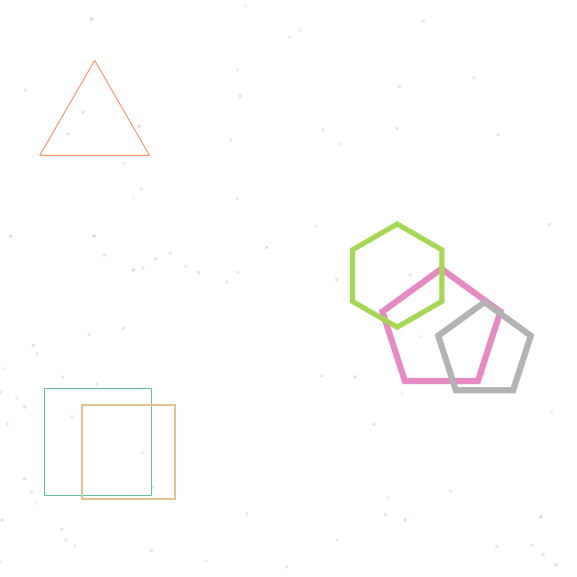[{"shape": "square", "thickness": 0.5, "radius": 0.46, "center": [0.169, 0.235]}, {"shape": "triangle", "thickness": 0.5, "radius": 0.55, "center": [0.164, 0.785]}, {"shape": "pentagon", "thickness": 3, "radius": 0.54, "center": [0.764, 0.426]}, {"shape": "hexagon", "thickness": 2.5, "radius": 0.45, "center": [0.688, 0.522]}, {"shape": "square", "thickness": 1, "radius": 0.41, "center": [0.223, 0.216]}, {"shape": "pentagon", "thickness": 3, "radius": 0.42, "center": [0.839, 0.392]}]